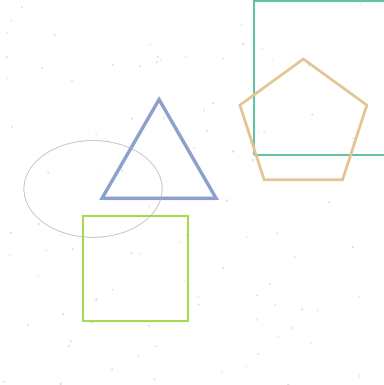[{"shape": "square", "thickness": 1.5, "radius": 1.0, "center": [0.859, 0.797]}, {"shape": "triangle", "thickness": 2.5, "radius": 0.86, "center": [0.413, 0.57]}, {"shape": "square", "thickness": 1.5, "radius": 0.68, "center": [0.352, 0.303]}, {"shape": "pentagon", "thickness": 2, "radius": 0.87, "center": [0.788, 0.673]}, {"shape": "oval", "thickness": 0.5, "radius": 0.9, "center": [0.242, 0.509]}]